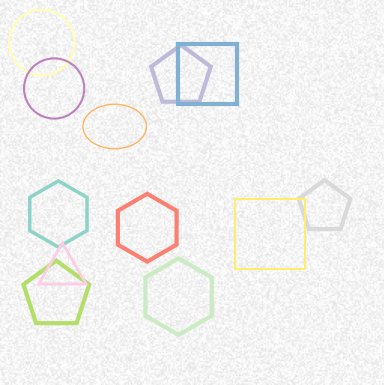[{"shape": "hexagon", "thickness": 2.5, "radius": 0.43, "center": [0.152, 0.444]}, {"shape": "circle", "thickness": 1.5, "radius": 0.43, "center": [0.109, 0.89]}, {"shape": "pentagon", "thickness": 3, "radius": 0.41, "center": [0.47, 0.802]}, {"shape": "hexagon", "thickness": 3, "radius": 0.44, "center": [0.382, 0.409]}, {"shape": "square", "thickness": 3, "radius": 0.39, "center": [0.539, 0.808]}, {"shape": "oval", "thickness": 1, "radius": 0.41, "center": [0.298, 0.671]}, {"shape": "pentagon", "thickness": 3, "radius": 0.45, "center": [0.146, 0.233]}, {"shape": "triangle", "thickness": 2, "radius": 0.36, "center": [0.162, 0.298]}, {"shape": "pentagon", "thickness": 3, "radius": 0.35, "center": [0.843, 0.462]}, {"shape": "circle", "thickness": 1.5, "radius": 0.39, "center": [0.141, 0.77]}, {"shape": "hexagon", "thickness": 3, "radius": 0.5, "center": [0.464, 0.23]}, {"shape": "square", "thickness": 1.5, "radius": 0.45, "center": [0.7, 0.392]}]